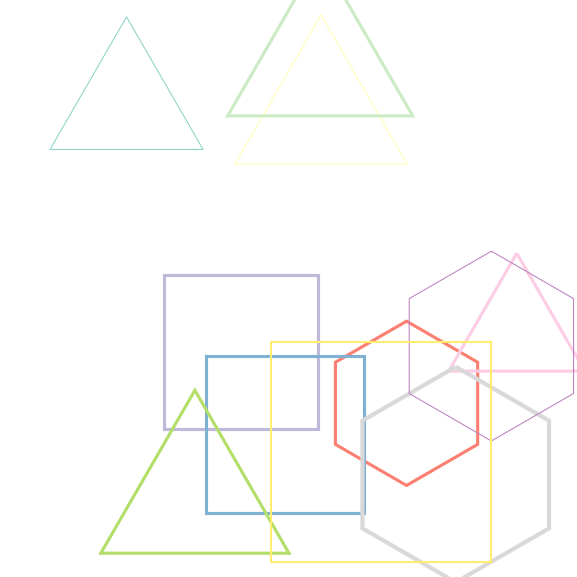[{"shape": "triangle", "thickness": 0.5, "radius": 0.77, "center": [0.219, 0.817]}, {"shape": "triangle", "thickness": 0.5, "radius": 0.86, "center": [0.556, 0.801]}, {"shape": "square", "thickness": 1.5, "radius": 0.67, "center": [0.418, 0.389]}, {"shape": "hexagon", "thickness": 1.5, "radius": 0.71, "center": [0.704, 0.301]}, {"shape": "square", "thickness": 1.5, "radius": 0.68, "center": [0.494, 0.246]}, {"shape": "triangle", "thickness": 1.5, "radius": 0.94, "center": [0.337, 0.135]}, {"shape": "triangle", "thickness": 1.5, "radius": 0.68, "center": [0.895, 0.425]}, {"shape": "hexagon", "thickness": 2, "radius": 0.93, "center": [0.789, 0.177]}, {"shape": "hexagon", "thickness": 0.5, "radius": 0.82, "center": [0.851, 0.4]}, {"shape": "triangle", "thickness": 1.5, "radius": 0.93, "center": [0.554, 0.891]}, {"shape": "square", "thickness": 1, "radius": 0.95, "center": [0.66, 0.217]}]